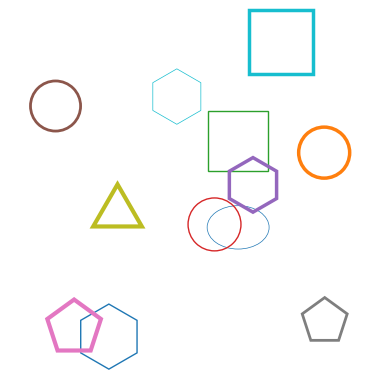[{"shape": "hexagon", "thickness": 1, "radius": 0.42, "center": [0.283, 0.126]}, {"shape": "oval", "thickness": 0.5, "radius": 0.4, "center": [0.619, 0.409]}, {"shape": "circle", "thickness": 2.5, "radius": 0.33, "center": [0.842, 0.604]}, {"shape": "square", "thickness": 1, "radius": 0.39, "center": [0.619, 0.633]}, {"shape": "circle", "thickness": 1, "radius": 0.34, "center": [0.557, 0.417]}, {"shape": "hexagon", "thickness": 2.5, "radius": 0.35, "center": [0.657, 0.52]}, {"shape": "circle", "thickness": 2, "radius": 0.33, "center": [0.144, 0.725]}, {"shape": "pentagon", "thickness": 3, "radius": 0.37, "center": [0.193, 0.149]}, {"shape": "pentagon", "thickness": 2, "radius": 0.31, "center": [0.843, 0.166]}, {"shape": "triangle", "thickness": 3, "radius": 0.36, "center": [0.305, 0.448]}, {"shape": "hexagon", "thickness": 0.5, "radius": 0.36, "center": [0.459, 0.749]}, {"shape": "square", "thickness": 2.5, "radius": 0.42, "center": [0.731, 0.891]}]